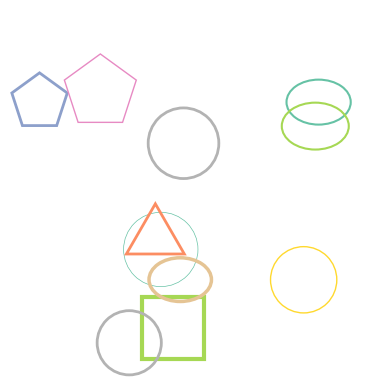[{"shape": "circle", "thickness": 0.5, "radius": 0.48, "center": [0.418, 0.352]}, {"shape": "oval", "thickness": 1.5, "radius": 0.42, "center": [0.828, 0.735]}, {"shape": "triangle", "thickness": 2, "radius": 0.43, "center": [0.404, 0.384]}, {"shape": "pentagon", "thickness": 2, "radius": 0.38, "center": [0.103, 0.735]}, {"shape": "pentagon", "thickness": 1, "radius": 0.49, "center": [0.261, 0.762]}, {"shape": "oval", "thickness": 1.5, "radius": 0.44, "center": [0.819, 0.672]}, {"shape": "square", "thickness": 3, "radius": 0.41, "center": [0.45, 0.148]}, {"shape": "circle", "thickness": 1, "radius": 0.43, "center": [0.789, 0.273]}, {"shape": "oval", "thickness": 2.5, "radius": 0.41, "center": [0.468, 0.274]}, {"shape": "circle", "thickness": 2, "radius": 0.46, "center": [0.477, 0.628]}, {"shape": "circle", "thickness": 2, "radius": 0.42, "center": [0.336, 0.11]}]